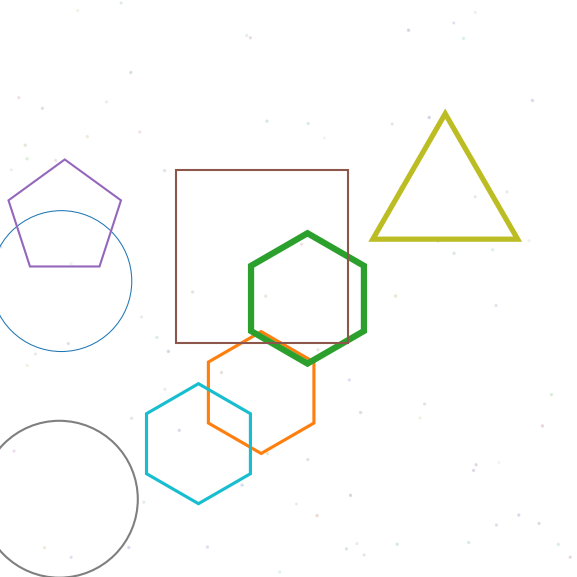[{"shape": "circle", "thickness": 0.5, "radius": 0.61, "center": [0.106, 0.512]}, {"shape": "hexagon", "thickness": 1.5, "radius": 0.53, "center": [0.452, 0.319]}, {"shape": "hexagon", "thickness": 3, "radius": 0.56, "center": [0.532, 0.482]}, {"shape": "pentagon", "thickness": 1, "radius": 0.51, "center": [0.112, 0.621]}, {"shape": "square", "thickness": 1, "radius": 0.75, "center": [0.454, 0.555]}, {"shape": "circle", "thickness": 1, "radius": 0.68, "center": [0.103, 0.135]}, {"shape": "triangle", "thickness": 2.5, "radius": 0.72, "center": [0.771, 0.657]}, {"shape": "hexagon", "thickness": 1.5, "radius": 0.52, "center": [0.344, 0.231]}]